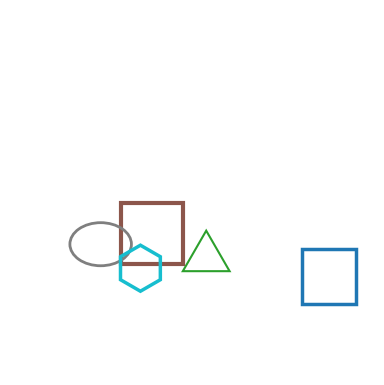[{"shape": "square", "thickness": 2.5, "radius": 0.36, "center": [0.855, 0.281]}, {"shape": "triangle", "thickness": 1.5, "radius": 0.35, "center": [0.536, 0.331]}, {"shape": "square", "thickness": 3, "radius": 0.4, "center": [0.395, 0.394]}, {"shape": "oval", "thickness": 2, "radius": 0.4, "center": [0.261, 0.366]}, {"shape": "hexagon", "thickness": 2.5, "radius": 0.3, "center": [0.365, 0.303]}]